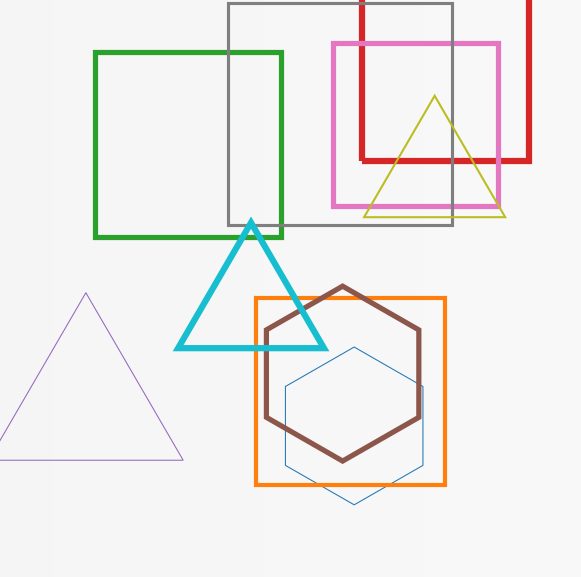[{"shape": "hexagon", "thickness": 0.5, "radius": 0.68, "center": [0.609, 0.262]}, {"shape": "square", "thickness": 2, "radius": 0.81, "center": [0.603, 0.321]}, {"shape": "square", "thickness": 2.5, "radius": 0.8, "center": [0.324, 0.749]}, {"shape": "square", "thickness": 3, "radius": 0.72, "center": [0.766, 0.864]}, {"shape": "triangle", "thickness": 0.5, "radius": 0.97, "center": [0.148, 0.299]}, {"shape": "hexagon", "thickness": 2.5, "radius": 0.76, "center": [0.589, 0.352]}, {"shape": "square", "thickness": 2.5, "radius": 0.71, "center": [0.715, 0.783]}, {"shape": "square", "thickness": 1.5, "radius": 0.96, "center": [0.585, 0.801]}, {"shape": "triangle", "thickness": 1, "radius": 0.7, "center": [0.748, 0.693]}, {"shape": "triangle", "thickness": 3, "radius": 0.72, "center": [0.432, 0.469]}]